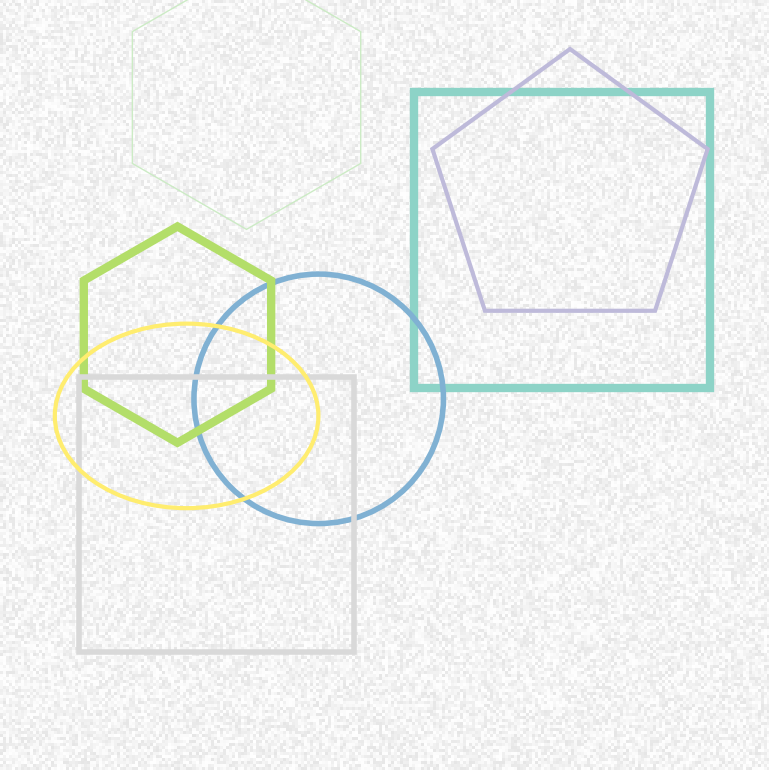[{"shape": "square", "thickness": 3, "radius": 0.96, "center": [0.73, 0.688]}, {"shape": "pentagon", "thickness": 1.5, "radius": 0.94, "center": [0.74, 0.748]}, {"shape": "circle", "thickness": 2, "radius": 0.81, "center": [0.414, 0.482]}, {"shape": "hexagon", "thickness": 3, "radius": 0.7, "center": [0.23, 0.565]}, {"shape": "square", "thickness": 2, "radius": 0.89, "center": [0.281, 0.332]}, {"shape": "hexagon", "thickness": 0.5, "radius": 0.86, "center": [0.32, 0.873]}, {"shape": "oval", "thickness": 1.5, "radius": 0.86, "center": [0.242, 0.46]}]